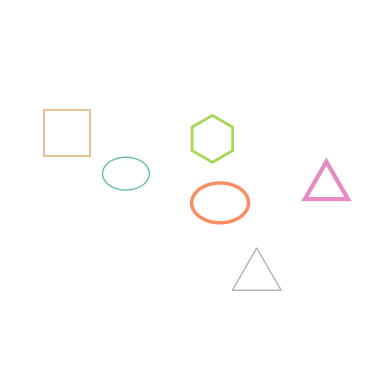[{"shape": "oval", "thickness": 1, "radius": 0.3, "center": [0.327, 0.549]}, {"shape": "oval", "thickness": 2.5, "radius": 0.37, "center": [0.572, 0.473]}, {"shape": "triangle", "thickness": 3, "radius": 0.32, "center": [0.848, 0.515]}, {"shape": "hexagon", "thickness": 2, "radius": 0.3, "center": [0.552, 0.639]}, {"shape": "square", "thickness": 1.5, "radius": 0.3, "center": [0.174, 0.654]}, {"shape": "triangle", "thickness": 1, "radius": 0.37, "center": [0.667, 0.283]}]